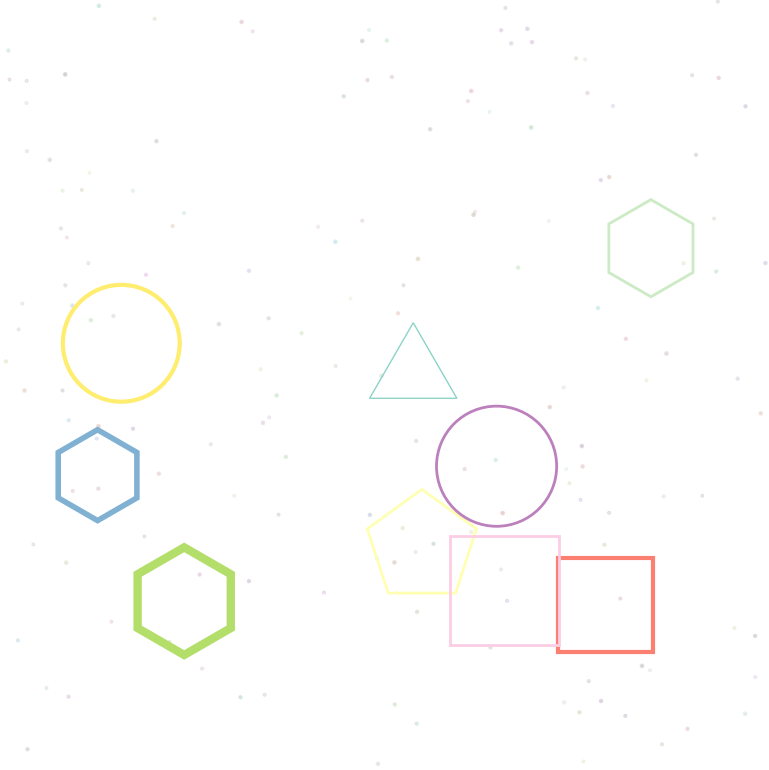[{"shape": "triangle", "thickness": 0.5, "radius": 0.33, "center": [0.537, 0.515]}, {"shape": "pentagon", "thickness": 1, "radius": 0.37, "center": [0.548, 0.29]}, {"shape": "square", "thickness": 1.5, "radius": 0.31, "center": [0.786, 0.214]}, {"shape": "hexagon", "thickness": 2, "radius": 0.29, "center": [0.127, 0.383]}, {"shape": "hexagon", "thickness": 3, "radius": 0.35, "center": [0.239, 0.219]}, {"shape": "square", "thickness": 1, "radius": 0.35, "center": [0.655, 0.233]}, {"shape": "circle", "thickness": 1, "radius": 0.39, "center": [0.645, 0.395]}, {"shape": "hexagon", "thickness": 1, "radius": 0.32, "center": [0.845, 0.678]}, {"shape": "circle", "thickness": 1.5, "radius": 0.38, "center": [0.158, 0.554]}]